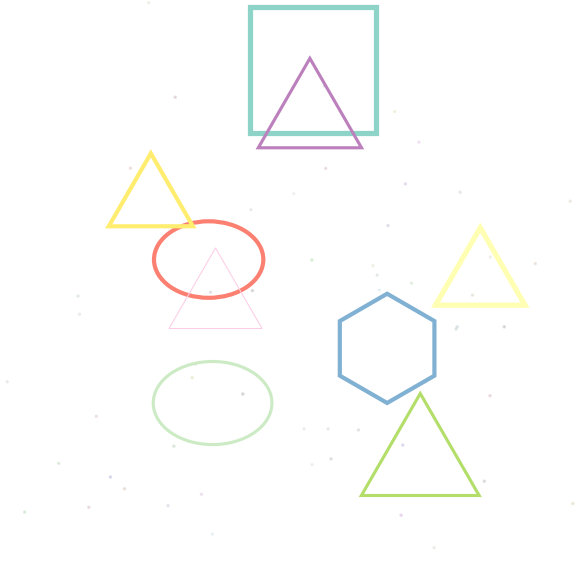[{"shape": "square", "thickness": 2.5, "radius": 0.55, "center": [0.542, 0.878]}, {"shape": "triangle", "thickness": 2.5, "radius": 0.45, "center": [0.832, 0.515]}, {"shape": "oval", "thickness": 2, "radius": 0.47, "center": [0.361, 0.55]}, {"shape": "hexagon", "thickness": 2, "radius": 0.47, "center": [0.67, 0.396]}, {"shape": "triangle", "thickness": 1.5, "radius": 0.59, "center": [0.728, 0.2]}, {"shape": "triangle", "thickness": 0.5, "radius": 0.46, "center": [0.373, 0.477]}, {"shape": "triangle", "thickness": 1.5, "radius": 0.52, "center": [0.537, 0.795]}, {"shape": "oval", "thickness": 1.5, "radius": 0.51, "center": [0.368, 0.301]}, {"shape": "triangle", "thickness": 2, "radius": 0.42, "center": [0.261, 0.649]}]